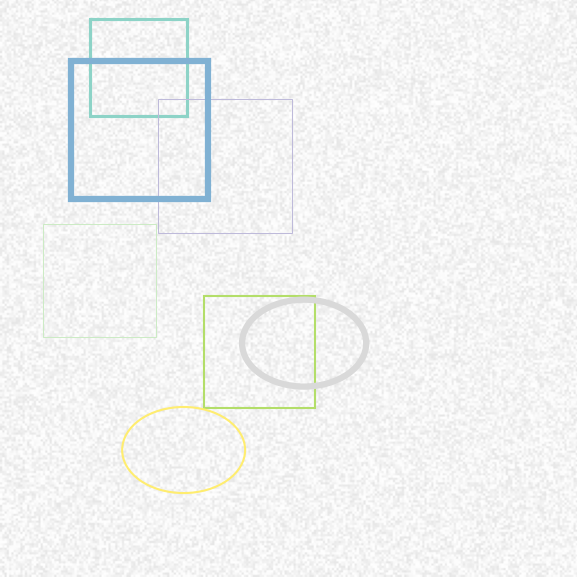[{"shape": "square", "thickness": 1.5, "radius": 0.42, "center": [0.24, 0.882]}, {"shape": "square", "thickness": 0.5, "radius": 0.58, "center": [0.389, 0.712]}, {"shape": "square", "thickness": 3, "radius": 0.6, "center": [0.241, 0.774]}, {"shape": "square", "thickness": 1, "radius": 0.48, "center": [0.449, 0.39]}, {"shape": "oval", "thickness": 3, "radius": 0.54, "center": [0.527, 0.405]}, {"shape": "square", "thickness": 0.5, "radius": 0.49, "center": [0.172, 0.513]}, {"shape": "oval", "thickness": 1, "radius": 0.53, "center": [0.318, 0.22]}]